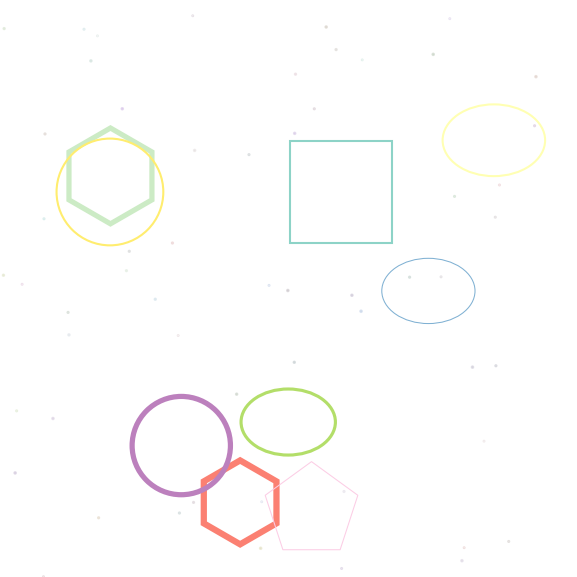[{"shape": "square", "thickness": 1, "radius": 0.44, "center": [0.59, 0.667]}, {"shape": "oval", "thickness": 1, "radius": 0.44, "center": [0.855, 0.756]}, {"shape": "hexagon", "thickness": 3, "radius": 0.36, "center": [0.416, 0.129]}, {"shape": "oval", "thickness": 0.5, "radius": 0.4, "center": [0.742, 0.495]}, {"shape": "oval", "thickness": 1.5, "radius": 0.41, "center": [0.499, 0.268]}, {"shape": "pentagon", "thickness": 0.5, "radius": 0.42, "center": [0.539, 0.115]}, {"shape": "circle", "thickness": 2.5, "radius": 0.43, "center": [0.314, 0.228]}, {"shape": "hexagon", "thickness": 2.5, "radius": 0.41, "center": [0.191, 0.695]}, {"shape": "circle", "thickness": 1, "radius": 0.46, "center": [0.19, 0.667]}]